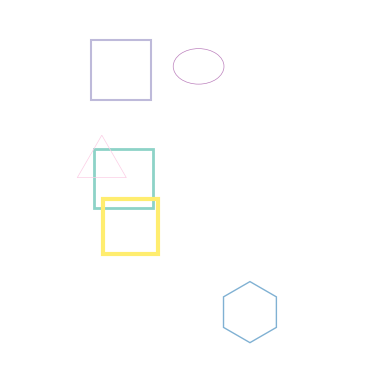[{"shape": "square", "thickness": 2, "radius": 0.38, "center": [0.321, 0.537]}, {"shape": "square", "thickness": 1.5, "radius": 0.39, "center": [0.315, 0.819]}, {"shape": "hexagon", "thickness": 1, "radius": 0.4, "center": [0.649, 0.189]}, {"shape": "triangle", "thickness": 0.5, "radius": 0.37, "center": [0.264, 0.575]}, {"shape": "oval", "thickness": 0.5, "radius": 0.33, "center": [0.516, 0.828]}, {"shape": "square", "thickness": 3, "radius": 0.36, "center": [0.34, 0.413]}]